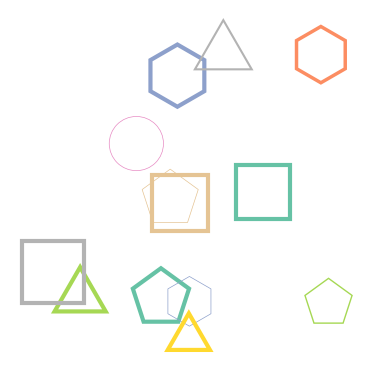[{"shape": "pentagon", "thickness": 3, "radius": 0.38, "center": [0.418, 0.227]}, {"shape": "square", "thickness": 3, "radius": 0.35, "center": [0.682, 0.501]}, {"shape": "hexagon", "thickness": 2.5, "radius": 0.37, "center": [0.833, 0.858]}, {"shape": "hexagon", "thickness": 0.5, "radius": 0.32, "center": [0.492, 0.217]}, {"shape": "hexagon", "thickness": 3, "radius": 0.4, "center": [0.461, 0.804]}, {"shape": "circle", "thickness": 0.5, "radius": 0.35, "center": [0.354, 0.627]}, {"shape": "triangle", "thickness": 3, "radius": 0.38, "center": [0.208, 0.229]}, {"shape": "pentagon", "thickness": 1, "radius": 0.32, "center": [0.853, 0.213]}, {"shape": "triangle", "thickness": 3, "radius": 0.32, "center": [0.49, 0.123]}, {"shape": "square", "thickness": 3, "radius": 0.36, "center": [0.468, 0.474]}, {"shape": "pentagon", "thickness": 0.5, "radius": 0.38, "center": [0.442, 0.484]}, {"shape": "triangle", "thickness": 1.5, "radius": 0.43, "center": [0.58, 0.863]}, {"shape": "square", "thickness": 3, "radius": 0.4, "center": [0.139, 0.294]}]